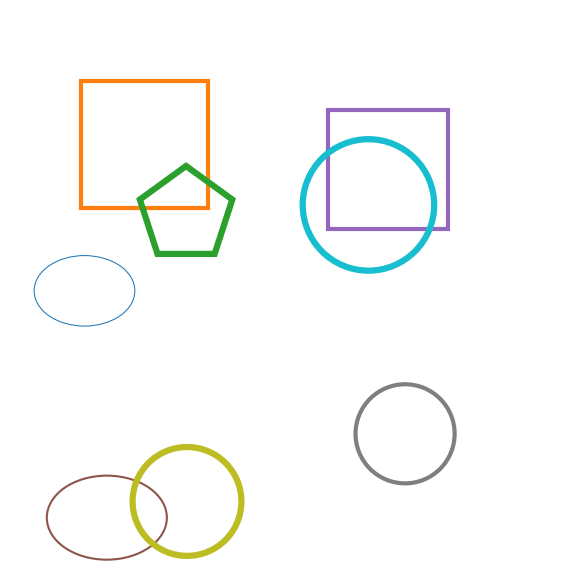[{"shape": "oval", "thickness": 0.5, "radius": 0.44, "center": [0.146, 0.496]}, {"shape": "square", "thickness": 2, "radius": 0.55, "center": [0.251, 0.749]}, {"shape": "pentagon", "thickness": 3, "radius": 0.42, "center": [0.322, 0.628]}, {"shape": "square", "thickness": 2, "radius": 0.52, "center": [0.672, 0.706]}, {"shape": "oval", "thickness": 1, "radius": 0.52, "center": [0.185, 0.103]}, {"shape": "circle", "thickness": 2, "radius": 0.43, "center": [0.701, 0.248]}, {"shape": "circle", "thickness": 3, "radius": 0.47, "center": [0.324, 0.131]}, {"shape": "circle", "thickness": 3, "radius": 0.57, "center": [0.638, 0.644]}]